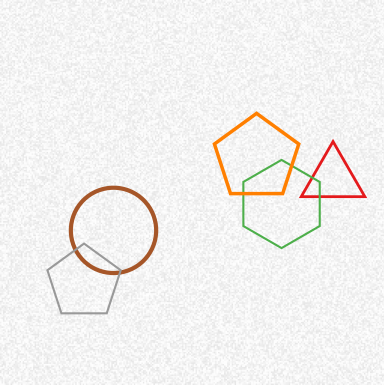[{"shape": "triangle", "thickness": 2, "radius": 0.48, "center": [0.865, 0.537]}, {"shape": "hexagon", "thickness": 1.5, "radius": 0.57, "center": [0.731, 0.47]}, {"shape": "pentagon", "thickness": 2.5, "radius": 0.58, "center": [0.666, 0.59]}, {"shape": "circle", "thickness": 3, "radius": 0.55, "center": [0.295, 0.402]}, {"shape": "pentagon", "thickness": 1.5, "radius": 0.5, "center": [0.218, 0.267]}]